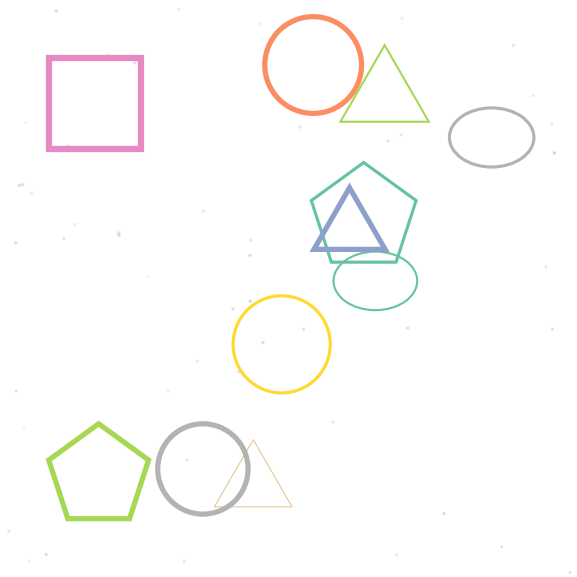[{"shape": "oval", "thickness": 1, "radius": 0.36, "center": [0.65, 0.513]}, {"shape": "pentagon", "thickness": 1.5, "radius": 0.48, "center": [0.63, 0.622]}, {"shape": "circle", "thickness": 2.5, "radius": 0.42, "center": [0.542, 0.887]}, {"shape": "triangle", "thickness": 2.5, "radius": 0.36, "center": [0.605, 0.603]}, {"shape": "square", "thickness": 3, "radius": 0.4, "center": [0.165, 0.82]}, {"shape": "pentagon", "thickness": 2.5, "radius": 0.45, "center": [0.171, 0.174]}, {"shape": "triangle", "thickness": 1, "radius": 0.44, "center": [0.666, 0.833]}, {"shape": "circle", "thickness": 1.5, "radius": 0.42, "center": [0.488, 0.403]}, {"shape": "triangle", "thickness": 0.5, "radius": 0.39, "center": [0.438, 0.16]}, {"shape": "oval", "thickness": 1.5, "radius": 0.37, "center": [0.851, 0.761]}, {"shape": "circle", "thickness": 2.5, "radius": 0.39, "center": [0.351, 0.187]}]